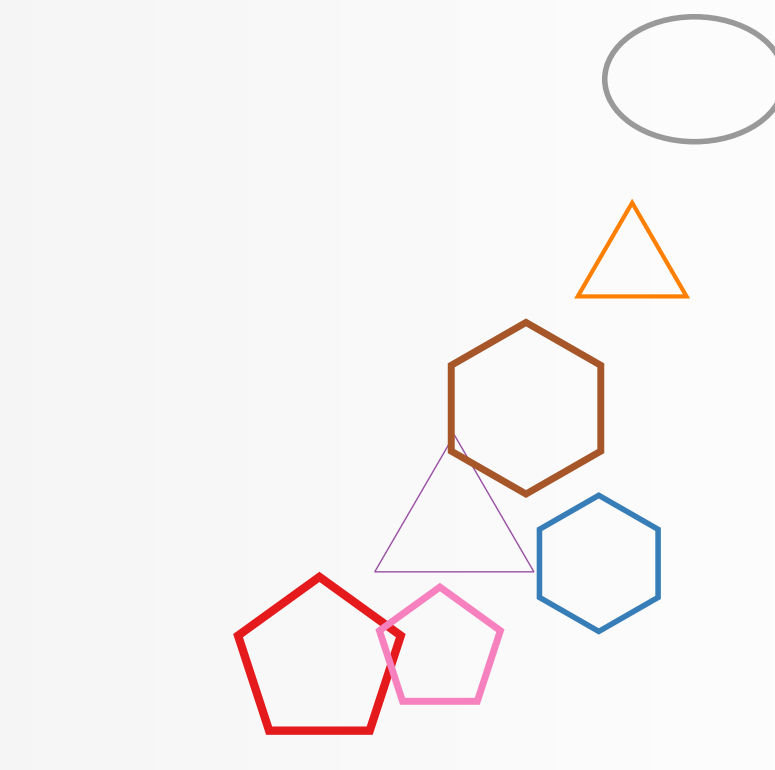[{"shape": "pentagon", "thickness": 3, "radius": 0.55, "center": [0.412, 0.14]}, {"shape": "hexagon", "thickness": 2, "radius": 0.44, "center": [0.773, 0.268]}, {"shape": "triangle", "thickness": 0.5, "radius": 0.59, "center": [0.586, 0.317]}, {"shape": "triangle", "thickness": 1.5, "radius": 0.41, "center": [0.816, 0.656]}, {"shape": "hexagon", "thickness": 2.5, "radius": 0.56, "center": [0.679, 0.47]}, {"shape": "pentagon", "thickness": 2.5, "radius": 0.41, "center": [0.568, 0.156]}, {"shape": "oval", "thickness": 2, "radius": 0.58, "center": [0.896, 0.897]}]